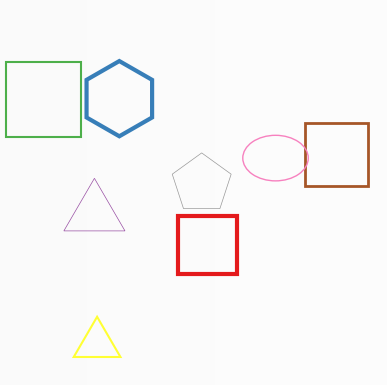[{"shape": "square", "thickness": 3, "radius": 0.38, "center": [0.535, 0.365]}, {"shape": "hexagon", "thickness": 3, "radius": 0.49, "center": [0.308, 0.744]}, {"shape": "square", "thickness": 1.5, "radius": 0.48, "center": [0.112, 0.741]}, {"shape": "triangle", "thickness": 0.5, "radius": 0.46, "center": [0.244, 0.446]}, {"shape": "triangle", "thickness": 1.5, "radius": 0.35, "center": [0.251, 0.108]}, {"shape": "square", "thickness": 2, "radius": 0.41, "center": [0.869, 0.599]}, {"shape": "oval", "thickness": 1, "radius": 0.42, "center": [0.711, 0.589]}, {"shape": "pentagon", "thickness": 0.5, "radius": 0.4, "center": [0.521, 0.523]}]